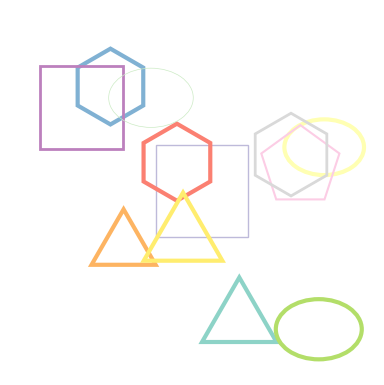[{"shape": "triangle", "thickness": 3, "radius": 0.56, "center": [0.622, 0.168]}, {"shape": "oval", "thickness": 3, "radius": 0.52, "center": [0.842, 0.618]}, {"shape": "square", "thickness": 1, "radius": 0.6, "center": [0.524, 0.505]}, {"shape": "hexagon", "thickness": 3, "radius": 0.5, "center": [0.46, 0.579]}, {"shape": "hexagon", "thickness": 3, "radius": 0.49, "center": [0.287, 0.775]}, {"shape": "triangle", "thickness": 3, "radius": 0.48, "center": [0.321, 0.36]}, {"shape": "oval", "thickness": 3, "radius": 0.56, "center": [0.828, 0.145]}, {"shape": "pentagon", "thickness": 1.5, "radius": 0.53, "center": [0.78, 0.568]}, {"shape": "hexagon", "thickness": 2, "radius": 0.54, "center": [0.756, 0.598]}, {"shape": "square", "thickness": 2, "radius": 0.54, "center": [0.211, 0.721]}, {"shape": "oval", "thickness": 0.5, "radius": 0.55, "center": [0.392, 0.746]}, {"shape": "triangle", "thickness": 3, "radius": 0.59, "center": [0.475, 0.382]}]